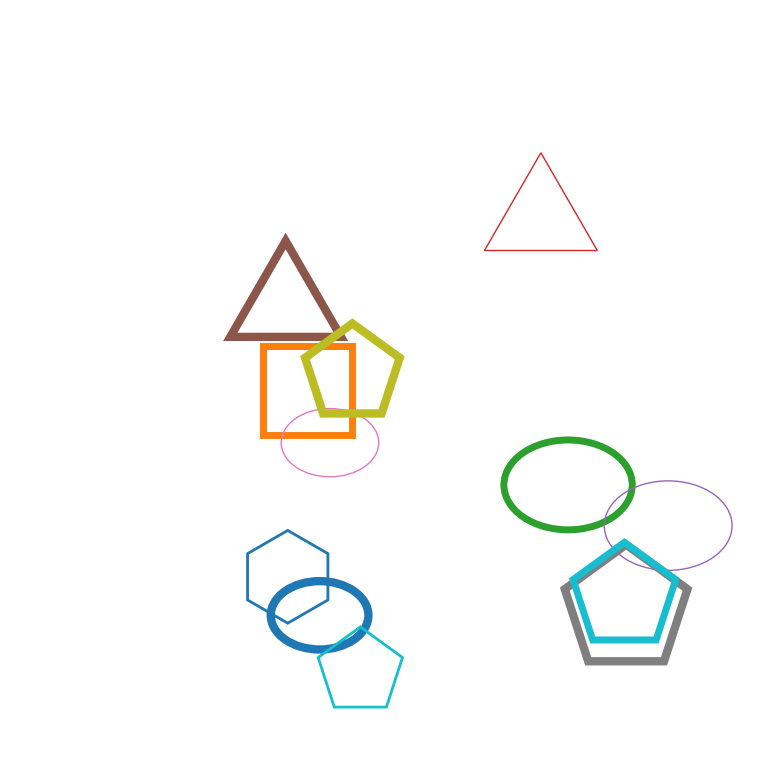[{"shape": "hexagon", "thickness": 1, "radius": 0.3, "center": [0.374, 0.251]}, {"shape": "oval", "thickness": 3, "radius": 0.32, "center": [0.415, 0.201]}, {"shape": "square", "thickness": 2.5, "radius": 0.29, "center": [0.399, 0.493]}, {"shape": "oval", "thickness": 2.5, "radius": 0.42, "center": [0.738, 0.37]}, {"shape": "triangle", "thickness": 0.5, "radius": 0.42, "center": [0.702, 0.717]}, {"shape": "oval", "thickness": 0.5, "radius": 0.41, "center": [0.868, 0.317]}, {"shape": "triangle", "thickness": 3, "radius": 0.42, "center": [0.371, 0.604]}, {"shape": "oval", "thickness": 0.5, "radius": 0.32, "center": [0.429, 0.425]}, {"shape": "pentagon", "thickness": 3, "radius": 0.42, "center": [0.813, 0.209]}, {"shape": "pentagon", "thickness": 3, "radius": 0.32, "center": [0.458, 0.515]}, {"shape": "pentagon", "thickness": 1, "radius": 0.29, "center": [0.468, 0.128]}, {"shape": "pentagon", "thickness": 2.5, "radius": 0.35, "center": [0.811, 0.226]}]